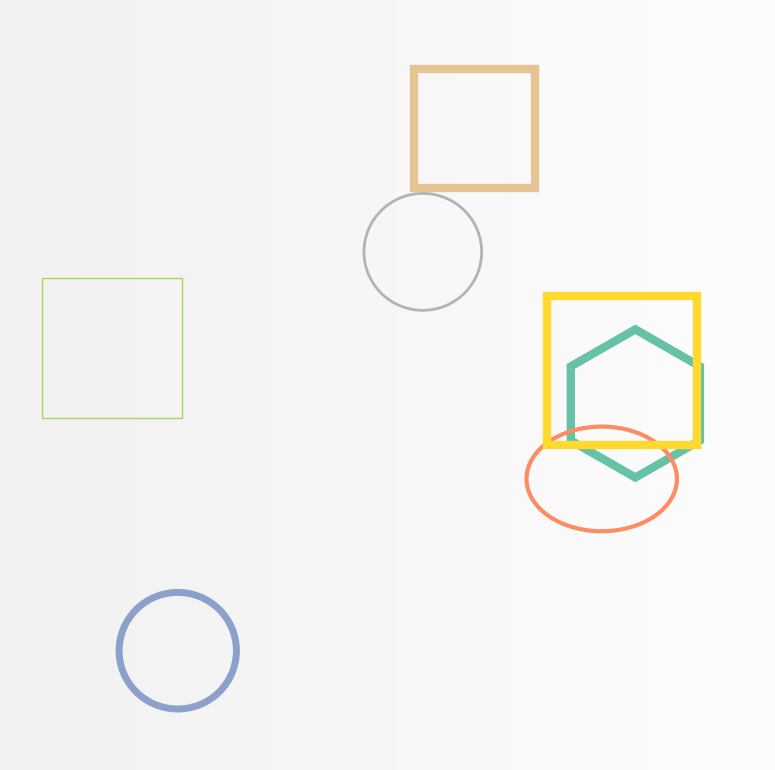[{"shape": "hexagon", "thickness": 3, "radius": 0.48, "center": [0.82, 0.476]}, {"shape": "oval", "thickness": 1.5, "radius": 0.49, "center": [0.776, 0.378]}, {"shape": "circle", "thickness": 2.5, "radius": 0.38, "center": [0.229, 0.155]}, {"shape": "square", "thickness": 0.5, "radius": 0.45, "center": [0.144, 0.548]}, {"shape": "square", "thickness": 3, "radius": 0.48, "center": [0.802, 0.519]}, {"shape": "square", "thickness": 3, "radius": 0.39, "center": [0.612, 0.833]}, {"shape": "circle", "thickness": 1, "radius": 0.38, "center": [0.546, 0.673]}]